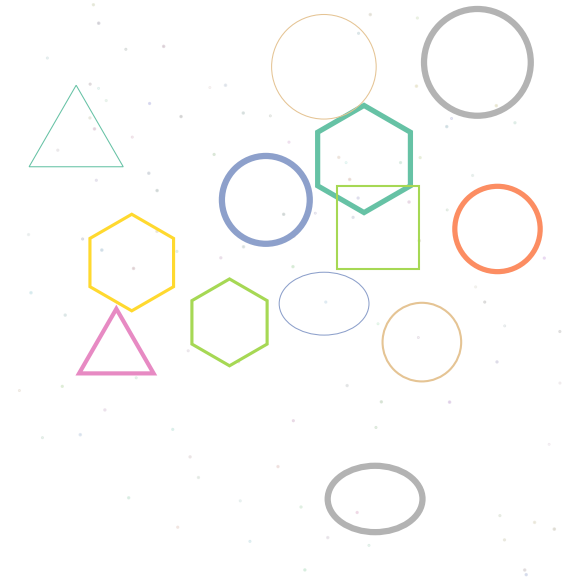[{"shape": "hexagon", "thickness": 2.5, "radius": 0.46, "center": [0.63, 0.724]}, {"shape": "triangle", "thickness": 0.5, "radius": 0.47, "center": [0.132, 0.757]}, {"shape": "circle", "thickness": 2.5, "radius": 0.37, "center": [0.861, 0.603]}, {"shape": "oval", "thickness": 0.5, "radius": 0.39, "center": [0.561, 0.473]}, {"shape": "circle", "thickness": 3, "radius": 0.38, "center": [0.46, 0.653]}, {"shape": "triangle", "thickness": 2, "radius": 0.37, "center": [0.201, 0.39]}, {"shape": "hexagon", "thickness": 1.5, "radius": 0.38, "center": [0.397, 0.441]}, {"shape": "square", "thickness": 1, "radius": 0.36, "center": [0.655, 0.605]}, {"shape": "hexagon", "thickness": 1.5, "radius": 0.42, "center": [0.228, 0.545]}, {"shape": "circle", "thickness": 0.5, "radius": 0.45, "center": [0.561, 0.884]}, {"shape": "circle", "thickness": 1, "radius": 0.34, "center": [0.731, 0.407]}, {"shape": "oval", "thickness": 3, "radius": 0.41, "center": [0.65, 0.135]}, {"shape": "circle", "thickness": 3, "radius": 0.46, "center": [0.827, 0.891]}]